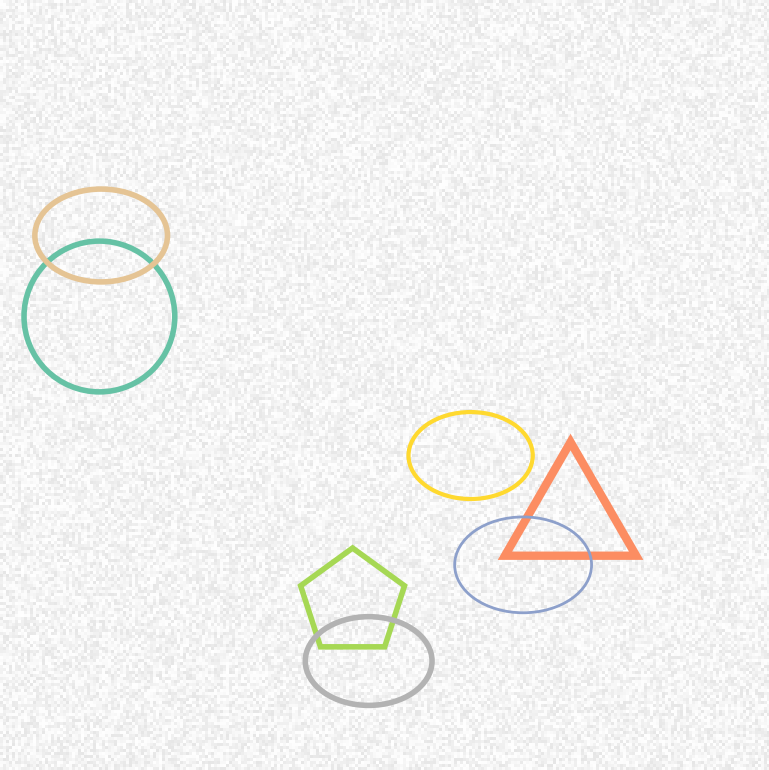[{"shape": "circle", "thickness": 2, "radius": 0.49, "center": [0.129, 0.589]}, {"shape": "triangle", "thickness": 3, "radius": 0.49, "center": [0.741, 0.327]}, {"shape": "oval", "thickness": 1, "radius": 0.44, "center": [0.679, 0.266]}, {"shape": "pentagon", "thickness": 2, "radius": 0.35, "center": [0.458, 0.217]}, {"shape": "oval", "thickness": 1.5, "radius": 0.4, "center": [0.611, 0.408]}, {"shape": "oval", "thickness": 2, "radius": 0.43, "center": [0.131, 0.694]}, {"shape": "oval", "thickness": 2, "radius": 0.41, "center": [0.479, 0.142]}]